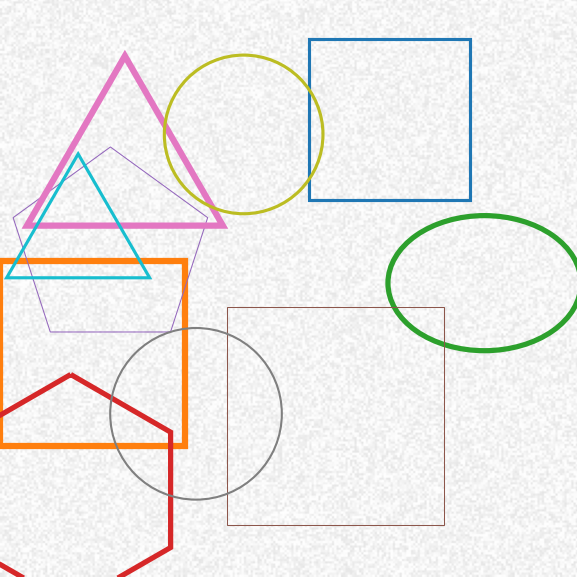[{"shape": "square", "thickness": 1.5, "radius": 0.7, "center": [0.675, 0.792]}, {"shape": "square", "thickness": 3, "radius": 0.8, "center": [0.161, 0.387]}, {"shape": "oval", "thickness": 2.5, "radius": 0.84, "center": [0.839, 0.509]}, {"shape": "hexagon", "thickness": 2.5, "radius": 1.0, "center": [0.122, 0.151]}, {"shape": "pentagon", "thickness": 0.5, "radius": 0.89, "center": [0.191, 0.568]}, {"shape": "square", "thickness": 0.5, "radius": 0.94, "center": [0.58, 0.279]}, {"shape": "triangle", "thickness": 3, "radius": 0.98, "center": [0.216, 0.706]}, {"shape": "circle", "thickness": 1, "radius": 0.74, "center": [0.339, 0.283]}, {"shape": "circle", "thickness": 1.5, "radius": 0.69, "center": [0.422, 0.766]}, {"shape": "triangle", "thickness": 1.5, "radius": 0.71, "center": [0.135, 0.59]}]